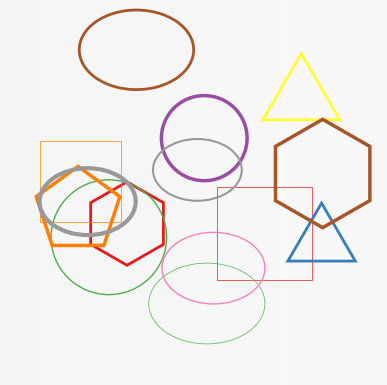[{"shape": "square", "thickness": 0.5, "radius": 0.61, "center": [0.682, 0.394]}, {"shape": "hexagon", "thickness": 2, "radius": 0.54, "center": [0.328, 0.419]}, {"shape": "triangle", "thickness": 2, "radius": 0.5, "center": [0.83, 0.372]}, {"shape": "oval", "thickness": 0.5, "radius": 0.75, "center": [0.534, 0.212]}, {"shape": "circle", "thickness": 1, "radius": 0.75, "center": [0.281, 0.384]}, {"shape": "circle", "thickness": 2.5, "radius": 0.55, "center": [0.527, 0.641]}, {"shape": "square", "thickness": 0.5, "radius": 0.53, "center": [0.207, 0.529]}, {"shape": "pentagon", "thickness": 2.5, "radius": 0.57, "center": [0.201, 0.454]}, {"shape": "triangle", "thickness": 2, "radius": 0.57, "center": [0.778, 0.746]}, {"shape": "oval", "thickness": 2, "radius": 0.74, "center": [0.352, 0.871]}, {"shape": "hexagon", "thickness": 2.5, "radius": 0.7, "center": [0.833, 0.549]}, {"shape": "oval", "thickness": 1, "radius": 0.66, "center": [0.551, 0.304]}, {"shape": "oval", "thickness": 1.5, "radius": 0.57, "center": [0.509, 0.559]}, {"shape": "oval", "thickness": 3, "radius": 0.62, "center": [0.226, 0.476]}]